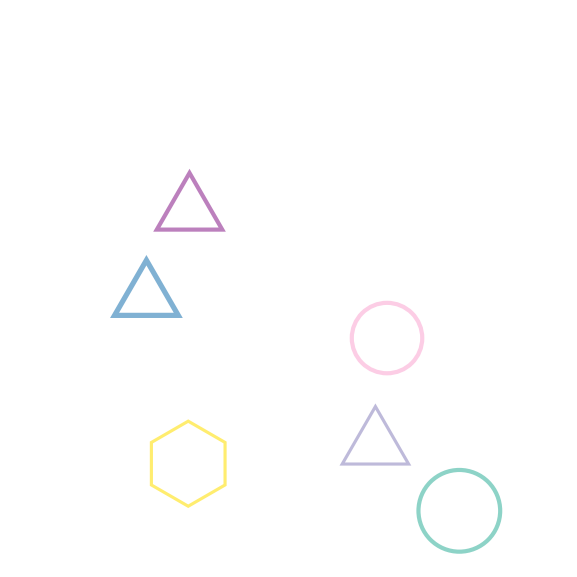[{"shape": "circle", "thickness": 2, "radius": 0.35, "center": [0.795, 0.115]}, {"shape": "triangle", "thickness": 1.5, "radius": 0.33, "center": [0.65, 0.229]}, {"shape": "triangle", "thickness": 2.5, "radius": 0.32, "center": [0.254, 0.485]}, {"shape": "circle", "thickness": 2, "radius": 0.3, "center": [0.67, 0.414]}, {"shape": "triangle", "thickness": 2, "radius": 0.33, "center": [0.328, 0.634]}, {"shape": "hexagon", "thickness": 1.5, "radius": 0.37, "center": [0.326, 0.196]}]